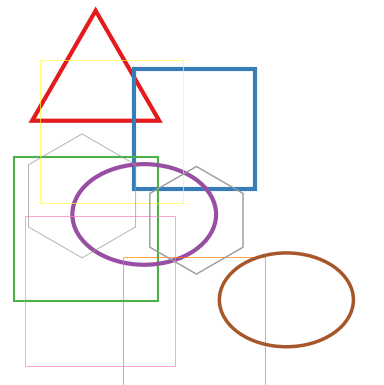[{"shape": "triangle", "thickness": 3, "radius": 0.95, "center": [0.248, 0.782]}, {"shape": "square", "thickness": 3, "radius": 0.78, "center": [0.505, 0.665]}, {"shape": "square", "thickness": 1.5, "radius": 0.94, "center": [0.223, 0.405]}, {"shape": "oval", "thickness": 3, "radius": 0.93, "center": [0.375, 0.443]}, {"shape": "square", "thickness": 0.5, "radius": 0.92, "center": [0.503, 0.147]}, {"shape": "square", "thickness": 0.5, "radius": 0.93, "center": [0.289, 0.659]}, {"shape": "oval", "thickness": 2.5, "radius": 0.87, "center": [0.744, 0.221]}, {"shape": "square", "thickness": 0.5, "radius": 0.97, "center": [0.26, 0.244]}, {"shape": "hexagon", "thickness": 0.5, "radius": 0.8, "center": [0.213, 0.491]}, {"shape": "hexagon", "thickness": 1, "radius": 0.7, "center": [0.51, 0.428]}]